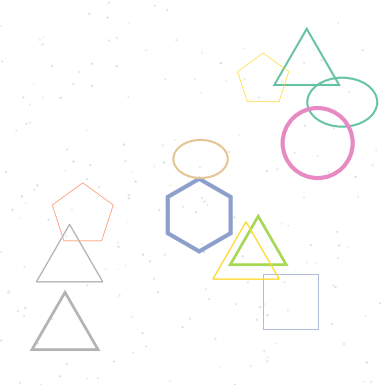[{"shape": "triangle", "thickness": 1.5, "radius": 0.49, "center": [0.797, 0.828]}, {"shape": "oval", "thickness": 1.5, "radius": 0.45, "center": [0.889, 0.735]}, {"shape": "pentagon", "thickness": 0.5, "radius": 0.42, "center": [0.215, 0.442]}, {"shape": "hexagon", "thickness": 3, "radius": 0.47, "center": [0.517, 0.441]}, {"shape": "square", "thickness": 0.5, "radius": 0.36, "center": [0.754, 0.216]}, {"shape": "circle", "thickness": 3, "radius": 0.45, "center": [0.825, 0.628]}, {"shape": "triangle", "thickness": 2, "radius": 0.42, "center": [0.671, 0.354]}, {"shape": "triangle", "thickness": 1, "radius": 0.5, "center": [0.639, 0.325]}, {"shape": "pentagon", "thickness": 0.5, "radius": 0.35, "center": [0.684, 0.792]}, {"shape": "oval", "thickness": 1.5, "radius": 0.35, "center": [0.521, 0.587]}, {"shape": "triangle", "thickness": 1, "radius": 0.5, "center": [0.181, 0.318]}, {"shape": "triangle", "thickness": 2, "radius": 0.5, "center": [0.169, 0.141]}]